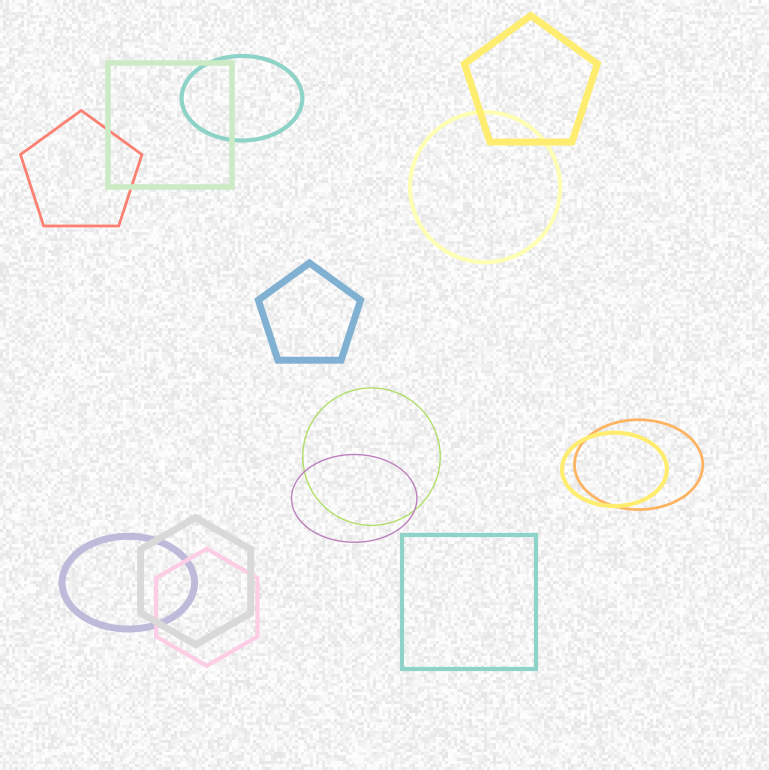[{"shape": "square", "thickness": 1.5, "radius": 0.43, "center": [0.609, 0.219]}, {"shape": "oval", "thickness": 1.5, "radius": 0.39, "center": [0.314, 0.872]}, {"shape": "circle", "thickness": 1.5, "radius": 0.49, "center": [0.63, 0.757]}, {"shape": "oval", "thickness": 2.5, "radius": 0.43, "center": [0.167, 0.243]}, {"shape": "pentagon", "thickness": 1, "radius": 0.41, "center": [0.105, 0.774]}, {"shape": "pentagon", "thickness": 2.5, "radius": 0.35, "center": [0.402, 0.589]}, {"shape": "oval", "thickness": 1, "radius": 0.42, "center": [0.829, 0.397]}, {"shape": "circle", "thickness": 0.5, "radius": 0.45, "center": [0.482, 0.407]}, {"shape": "hexagon", "thickness": 1.5, "radius": 0.38, "center": [0.269, 0.211]}, {"shape": "hexagon", "thickness": 2.5, "radius": 0.41, "center": [0.254, 0.245]}, {"shape": "oval", "thickness": 0.5, "radius": 0.41, "center": [0.46, 0.353]}, {"shape": "square", "thickness": 2, "radius": 0.4, "center": [0.221, 0.837]}, {"shape": "pentagon", "thickness": 2.5, "radius": 0.45, "center": [0.69, 0.889]}, {"shape": "oval", "thickness": 1.5, "radius": 0.34, "center": [0.798, 0.39]}]